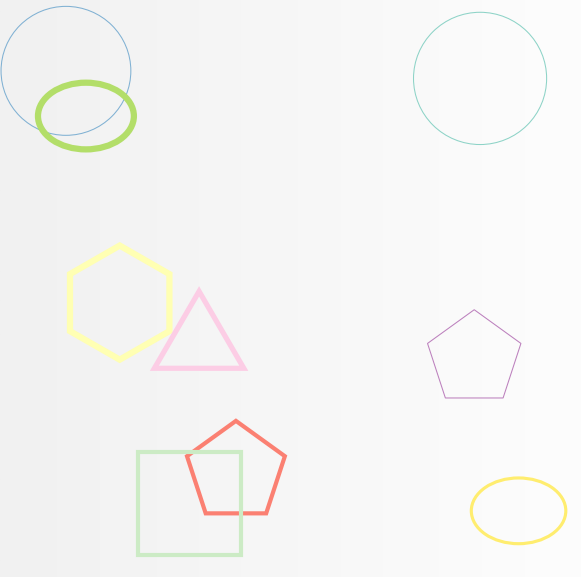[{"shape": "circle", "thickness": 0.5, "radius": 0.57, "center": [0.826, 0.863]}, {"shape": "hexagon", "thickness": 3, "radius": 0.49, "center": [0.206, 0.475]}, {"shape": "pentagon", "thickness": 2, "radius": 0.44, "center": [0.406, 0.182]}, {"shape": "circle", "thickness": 0.5, "radius": 0.56, "center": [0.113, 0.876]}, {"shape": "oval", "thickness": 3, "radius": 0.41, "center": [0.148, 0.798]}, {"shape": "triangle", "thickness": 2.5, "radius": 0.44, "center": [0.343, 0.406]}, {"shape": "pentagon", "thickness": 0.5, "radius": 0.42, "center": [0.816, 0.378]}, {"shape": "square", "thickness": 2, "radius": 0.44, "center": [0.325, 0.127]}, {"shape": "oval", "thickness": 1.5, "radius": 0.41, "center": [0.892, 0.115]}]